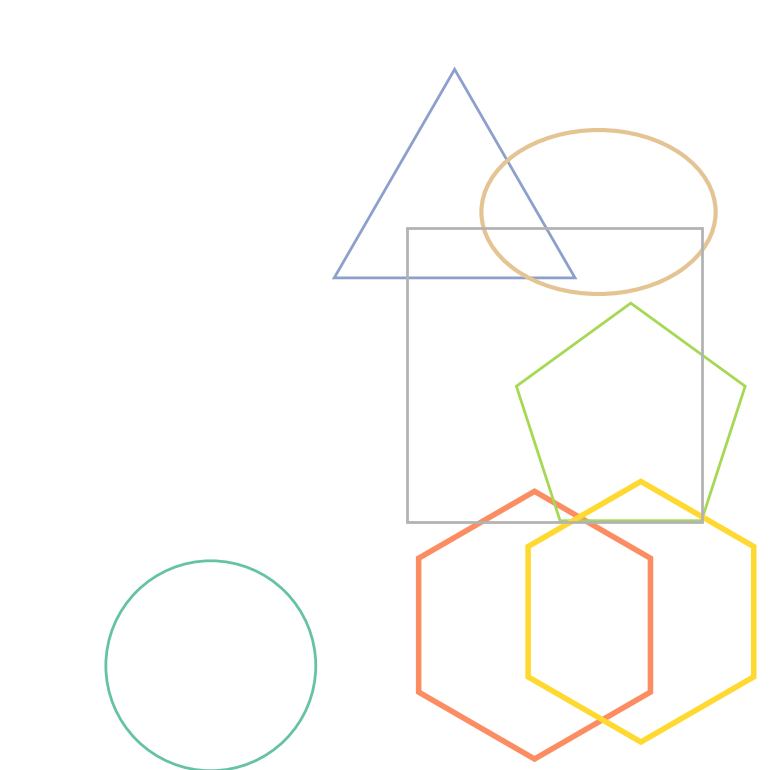[{"shape": "circle", "thickness": 1, "radius": 0.68, "center": [0.274, 0.135]}, {"shape": "hexagon", "thickness": 2, "radius": 0.87, "center": [0.694, 0.188]}, {"shape": "triangle", "thickness": 1, "radius": 0.9, "center": [0.59, 0.729]}, {"shape": "pentagon", "thickness": 1, "radius": 0.78, "center": [0.819, 0.45]}, {"shape": "hexagon", "thickness": 2, "radius": 0.85, "center": [0.832, 0.206]}, {"shape": "oval", "thickness": 1.5, "radius": 0.76, "center": [0.777, 0.725]}, {"shape": "square", "thickness": 1, "radius": 0.96, "center": [0.721, 0.513]}]